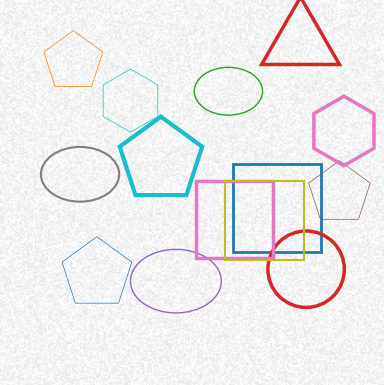[{"shape": "square", "thickness": 2, "radius": 0.58, "center": [0.719, 0.459]}, {"shape": "pentagon", "thickness": 0.5, "radius": 0.48, "center": [0.252, 0.29]}, {"shape": "pentagon", "thickness": 0.5, "radius": 0.4, "center": [0.191, 0.84]}, {"shape": "oval", "thickness": 1, "radius": 0.44, "center": [0.593, 0.763]}, {"shape": "circle", "thickness": 2.5, "radius": 0.5, "center": [0.795, 0.301]}, {"shape": "triangle", "thickness": 2.5, "radius": 0.58, "center": [0.781, 0.891]}, {"shape": "oval", "thickness": 1, "radius": 0.59, "center": [0.457, 0.27]}, {"shape": "pentagon", "thickness": 0.5, "radius": 0.42, "center": [0.882, 0.498]}, {"shape": "square", "thickness": 2.5, "radius": 0.5, "center": [0.609, 0.43]}, {"shape": "hexagon", "thickness": 2.5, "radius": 0.45, "center": [0.893, 0.66]}, {"shape": "oval", "thickness": 1.5, "radius": 0.51, "center": [0.208, 0.547]}, {"shape": "square", "thickness": 1.5, "radius": 0.52, "center": [0.687, 0.428]}, {"shape": "hexagon", "thickness": 0.5, "radius": 0.41, "center": [0.339, 0.739]}, {"shape": "pentagon", "thickness": 3, "radius": 0.56, "center": [0.418, 0.584]}]